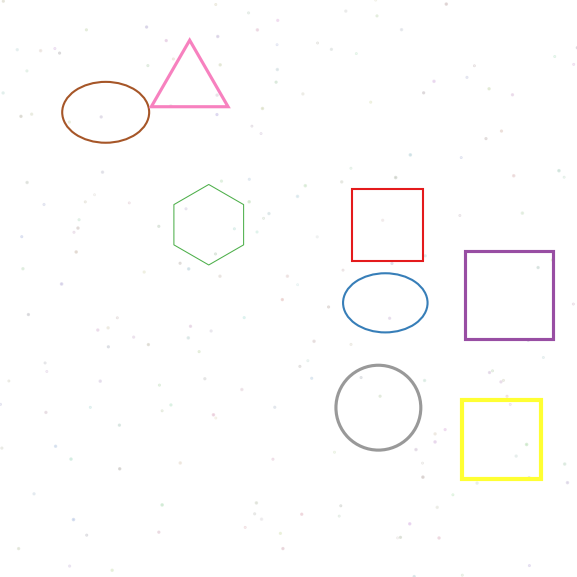[{"shape": "square", "thickness": 1, "radius": 0.31, "center": [0.671, 0.609]}, {"shape": "oval", "thickness": 1, "radius": 0.37, "center": [0.667, 0.475]}, {"shape": "hexagon", "thickness": 0.5, "radius": 0.35, "center": [0.361, 0.61]}, {"shape": "square", "thickness": 1.5, "radius": 0.38, "center": [0.882, 0.488]}, {"shape": "square", "thickness": 2, "radius": 0.34, "center": [0.869, 0.238]}, {"shape": "oval", "thickness": 1, "radius": 0.38, "center": [0.183, 0.805]}, {"shape": "triangle", "thickness": 1.5, "radius": 0.38, "center": [0.328, 0.853]}, {"shape": "circle", "thickness": 1.5, "radius": 0.37, "center": [0.655, 0.293]}]